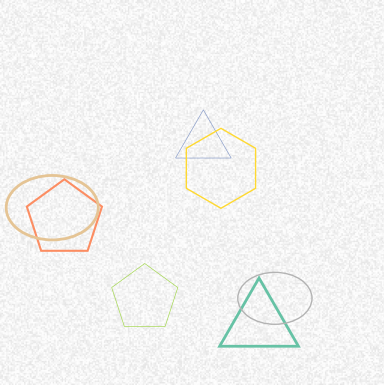[{"shape": "triangle", "thickness": 2, "radius": 0.59, "center": [0.673, 0.16]}, {"shape": "pentagon", "thickness": 1.5, "radius": 0.51, "center": [0.167, 0.432]}, {"shape": "triangle", "thickness": 0.5, "radius": 0.42, "center": [0.528, 0.631]}, {"shape": "pentagon", "thickness": 0.5, "radius": 0.45, "center": [0.376, 0.225]}, {"shape": "hexagon", "thickness": 1, "radius": 0.52, "center": [0.574, 0.563]}, {"shape": "oval", "thickness": 2, "radius": 0.6, "center": [0.136, 0.461]}, {"shape": "oval", "thickness": 1, "radius": 0.48, "center": [0.714, 0.225]}]